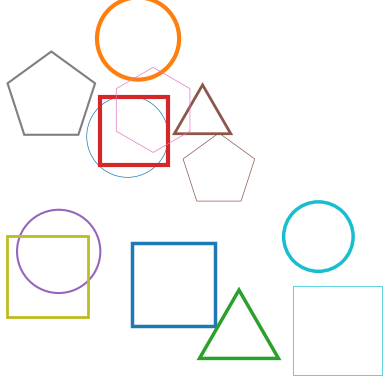[{"shape": "circle", "thickness": 0.5, "radius": 0.53, "center": [0.331, 0.645]}, {"shape": "square", "thickness": 2.5, "radius": 0.54, "center": [0.45, 0.261]}, {"shape": "circle", "thickness": 3, "radius": 0.53, "center": [0.359, 0.9]}, {"shape": "triangle", "thickness": 2.5, "radius": 0.59, "center": [0.621, 0.128]}, {"shape": "square", "thickness": 3, "radius": 0.44, "center": [0.349, 0.659]}, {"shape": "circle", "thickness": 1.5, "radius": 0.54, "center": [0.152, 0.347]}, {"shape": "pentagon", "thickness": 0.5, "radius": 0.49, "center": [0.569, 0.557]}, {"shape": "triangle", "thickness": 2, "radius": 0.42, "center": [0.526, 0.695]}, {"shape": "hexagon", "thickness": 0.5, "radius": 0.55, "center": [0.398, 0.715]}, {"shape": "pentagon", "thickness": 1.5, "radius": 0.6, "center": [0.133, 0.747]}, {"shape": "square", "thickness": 2, "radius": 0.52, "center": [0.123, 0.282]}, {"shape": "circle", "thickness": 2.5, "radius": 0.45, "center": [0.827, 0.385]}, {"shape": "square", "thickness": 0.5, "radius": 0.58, "center": [0.877, 0.142]}]